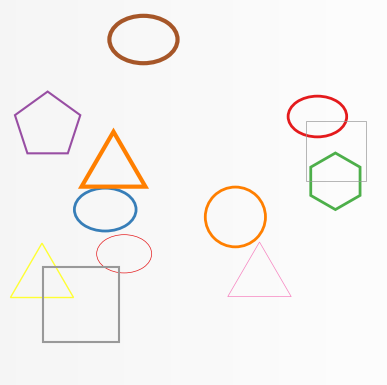[{"shape": "oval", "thickness": 0.5, "radius": 0.35, "center": [0.32, 0.341]}, {"shape": "oval", "thickness": 2, "radius": 0.38, "center": [0.819, 0.697]}, {"shape": "oval", "thickness": 2, "radius": 0.4, "center": [0.272, 0.456]}, {"shape": "hexagon", "thickness": 2, "radius": 0.37, "center": [0.866, 0.529]}, {"shape": "pentagon", "thickness": 1.5, "radius": 0.44, "center": [0.123, 0.673]}, {"shape": "triangle", "thickness": 3, "radius": 0.48, "center": [0.293, 0.563]}, {"shape": "circle", "thickness": 2, "radius": 0.39, "center": [0.607, 0.436]}, {"shape": "triangle", "thickness": 1, "radius": 0.47, "center": [0.108, 0.274]}, {"shape": "oval", "thickness": 3, "radius": 0.44, "center": [0.37, 0.897]}, {"shape": "triangle", "thickness": 0.5, "radius": 0.47, "center": [0.67, 0.277]}, {"shape": "square", "thickness": 0.5, "radius": 0.39, "center": [0.866, 0.608]}, {"shape": "square", "thickness": 1.5, "radius": 0.49, "center": [0.21, 0.209]}]